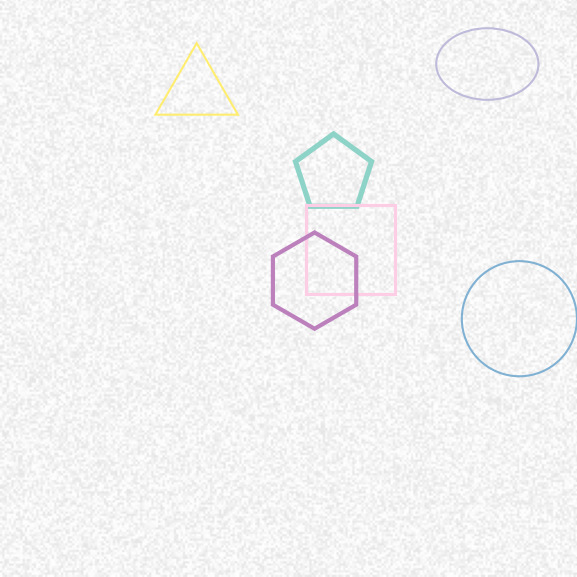[{"shape": "pentagon", "thickness": 2.5, "radius": 0.35, "center": [0.578, 0.698]}, {"shape": "oval", "thickness": 1, "radius": 0.44, "center": [0.844, 0.888]}, {"shape": "circle", "thickness": 1, "radius": 0.5, "center": [0.899, 0.447]}, {"shape": "square", "thickness": 1.5, "radius": 0.38, "center": [0.607, 0.567]}, {"shape": "hexagon", "thickness": 2, "radius": 0.42, "center": [0.545, 0.513]}, {"shape": "triangle", "thickness": 1, "radius": 0.41, "center": [0.341, 0.842]}]